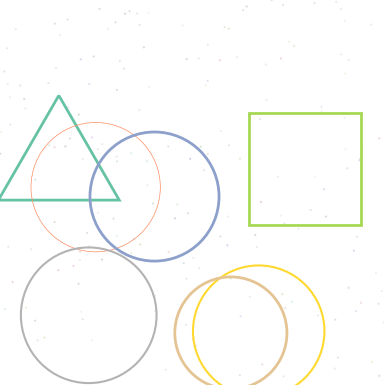[{"shape": "triangle", "thickness": 2, "radius": 0.91, "center": [0.153, 0.571]}, {"shape": "circle", "thickness": 0.5, "radius": 0.84, "center": [0.248, 0.514]}, {"shape": "circle", "thickness": 2, "radius": 0.84, "center": [0.401, 0.489]}, {"shape": "square", "thickness": 2, "radius": 0.73, "center": [0.792, 0.561]}, {"shape": "circle", "thickness": 1.5, "radius": 0.85, "center": [0.672, 0.14]}, {"shape": "circle", "thickness": 2, "radius": 0.73, "center": [0.6, 0.135]}, {"shape": "circle", "thickness": 1.5, "radius": 0.88, "center": [0.23, 0.181]}]